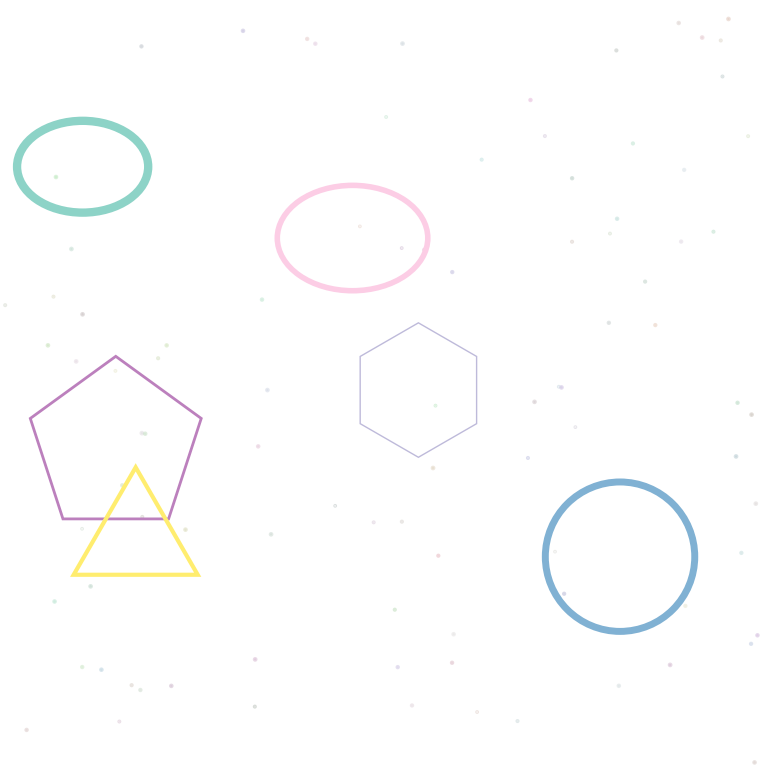[{"shape": "oval", "thickness": 3, "radius": 0.43, "center": [0.107, 0.783]}, {"shape": "hexagon", "thickness": 0.5, "radius": 0.44, "center": [0.543, 0.493]}, {"shape": "circle", "thickness": 2.5, "radius": 0.49, "center": [0.805, 0.277]}, {"shape": "oval", "thickness": 2, "radius": 0.49, "center": [0.458, 0.691]}, {"shape": "pentagon", "thickness": 1, "radius": 0.58, "center": [0.15, 0.421]}, {"shape": "triangle", "thickness": 1.5, "radius": 0.47, "center": [0.176, 0.3]}]